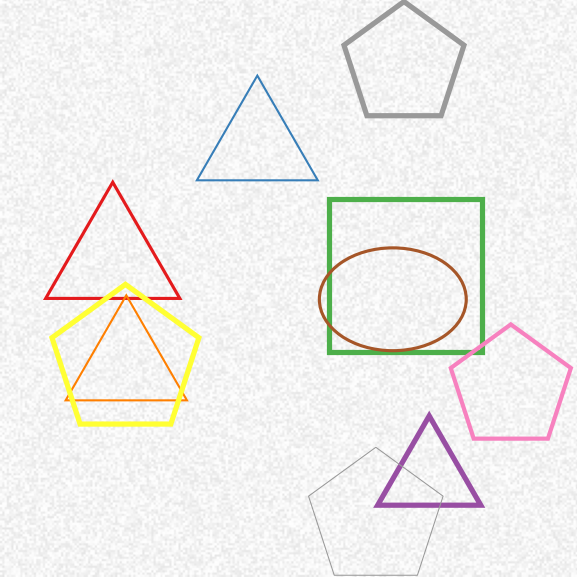[{"shape": "triangle", "thickness": 1.5, "radius": 0.67, "center": [0.195, 0.549]}, {"shape": "triangle", "thickness": 1, "radius": 0.6, "center": [0.446, 0.747]}, {"shape": "square", "thickness": 2.5, "radius": 0.66, "center": [0.702, 0.522]}, {"shape": "triangle", "thickness": 2.5, "radius": 0.52, "center": [0.743, 0.176]}, {"shape": "triangle", "thickness": 1, "radius": 0.61, "center": [0.219, 0.367]}, {"shape": "pentagon", "thickness": 2.5, "radius": 0.67, "center": [0.217, 0.373]}, {"shape": "oval", "thickness": 1.5, "radius": 0.64, "center": [0.68, 0.481]}, {"shape": "pentagon", "thickness": 2, "radius": 0.55, "center": [0.885, 0.328]}, {"shape": "pentagon", "thickness": 2.5, "radius": 0.55, "center": [0.7, 0.887]}, {"shape": "pentagon", "thickness": 0.5, "radius": 0.61, "center": [0.651, 0.102]}]